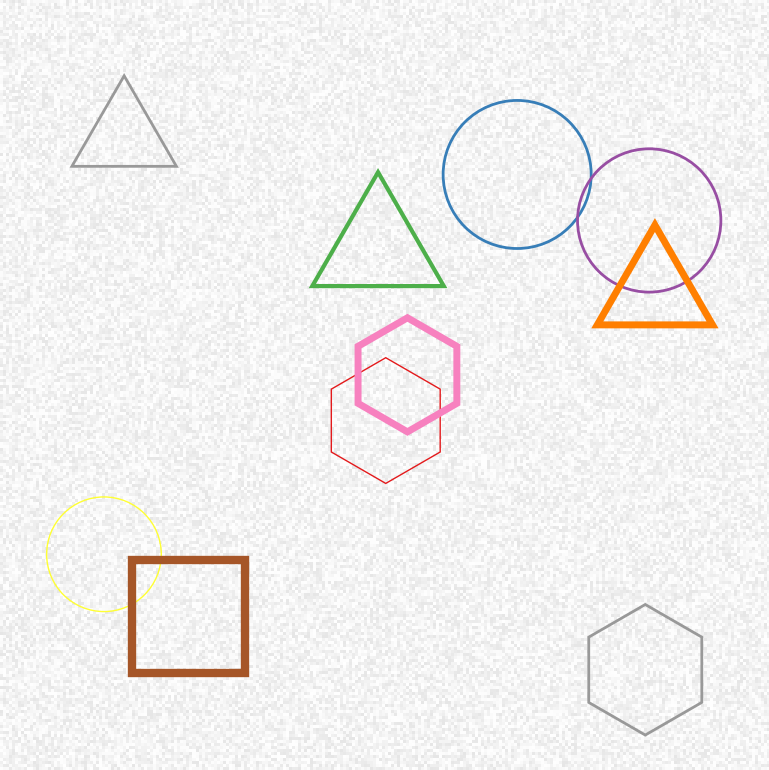[{"shape": "hexagon", "thickness": 0.5, "radius": 0.41, "center": [0.501, 0.454]}, {"shape": "circle", "thickness": 1, "radius": 0.48, "center": [0.672, 0.773]}, {"shape": "triangle", "thickness": 1.5, "radius": 0.49, "center": [0.491, 0.678]}, {"shape": "circle", "thickness": 1, "radius": 0.47, "center": [0.843, 0.714]}, {"shape": "triangle", "thickness": 2.5, "radius": 0.43, "center": [0.851, 0.621]}, {"shape": "circle", "thickness": 0.5, "radius": 0.37, "center": [0.135, 0.28]}, {"shape": "square", "thickness": 3, "radius": 0.36, "center": [0.245, 0.199]}, {"shape": "hexagon", "thickness": 2.5, "radius": 0.37, "center": [0.529, 0.513]}, {"shape": "hexagon", "thickness": 1, "radius": 0.42, "center": [0.838, 0.13]}, {"shape": "triangle", "thickness": 1, "radius": 0.39, "center": [0.161, 0.823]}]